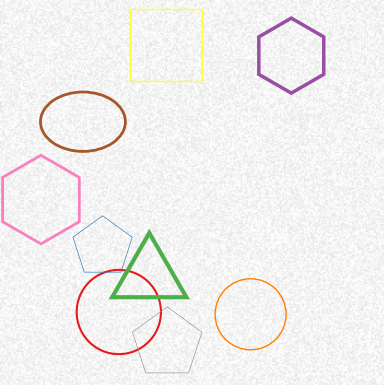[{"shape": "circle", "thickness": 1.5, "radius": 0.55, "center": [0.309, 0.19]}, {"shape": "pentagon", "thickness": 0.5, "radius": 0.41, "center": [0.266, 0.359]}, {"shape": "triangle", "thickness": 3, "radius": 0.56, "center": [0.388, 0.284]}, {"shape": "hexagon", "thickness": 2.5, "radius": 0.49, "center": [0.757, 0.856]}, {"shape": "circle", "thickness": 1, "radius": 0.46, "center": [0.651, 0.184]}, {"shape": "square", "thickness": 1, "radius": 0.47, "center": [0.431, 0.883]}, {"shape": "oval", "thickness": 2, "radius": 0.55, "center": [0.215, 0.684]}, {"shape": "hexagon", "thickness": 2, "radius": 0.58, "center": [0.106, 0.482]}, {"shape": "pentagon", "thickness": 0.5, "radius": 0.47, "center": [0.434, 0.108]}]